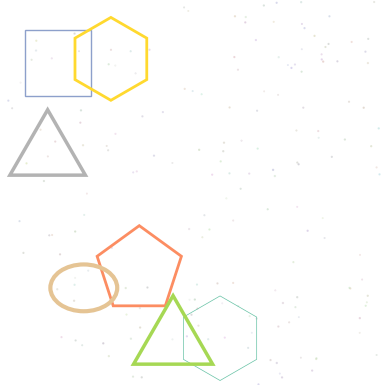[{"shape": "hexagon", "thickness": 0.5, "radius": 0.55, "center": [0.572, 0.121]}, {"shape": "pentagon", "thickness": 2, "radius": 0.58, "center": [0.362, 0.299]}, {"shape": "square", "thickness": 1, "radius": 0.43, "center": [0.151, 0.836]}, {"shape": "triangle", "thickness": 2.5, "radius": 0.59, "center": [0.45, 0.113]}, {"shape": "hexagon", "thickness": 2, "radius": 0.54, "center": [0.288, 0.847]}, {"shape": "oval", "thickness": 3, "radius": 0.43, "center": [0.218, 0.252]}, {"shape": "triangle", "thickness": 2.5, "radius": 0.57, "center": [0.124, 0.602]}]